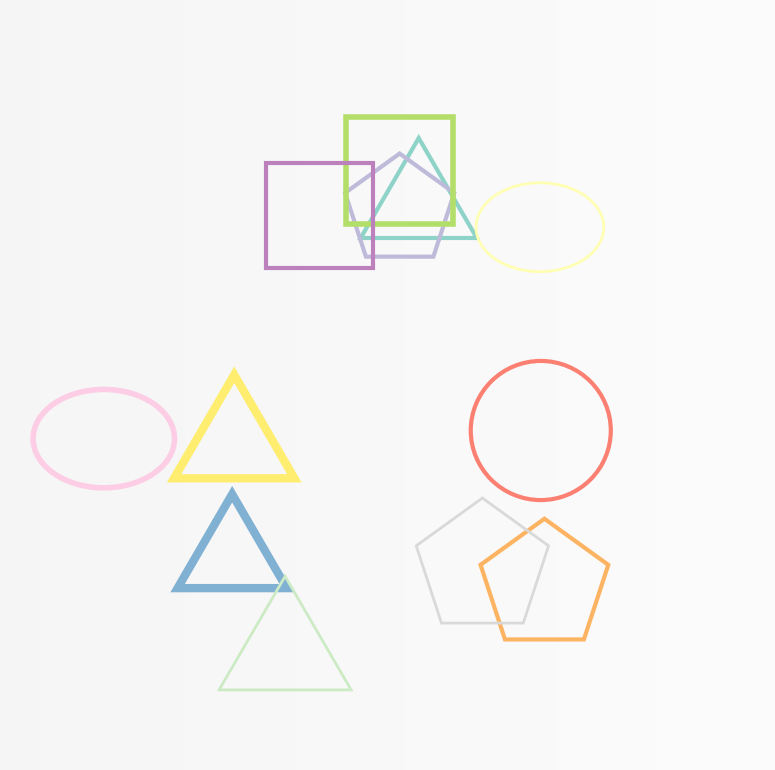[{"shape": "triangle", "thickness": 1.5, "radius": 0.43, "center": [0.54, 0.734]}, {"shape": "oval", "thickness": 1, "radius": 0.41, "center": [0.697, 0.705]}, {"shape": "pentagon", "thickness": 1.5, "radius": 0.37, "center": [0.516, 0.727]}, {"shape": "circle", "thickness": 1.5, "radius": 0.45, "center": [0.698, 0.441]}, {"shape": "triangle", "thickness": 3, "radius": 0.41, "center": [0.3, 0.277]}, {"shape": "pentagon", "thickness": 1.5, "radius": 0.43, "center": [0.702, 0.24]}, {"shape": "square", "thickness": 2, "radius": 0.35, "center": [0.516, 0.779]}, {"shape": "oval", "thickness": 2, "radius": 0.46, "center": [0.134, 0.43]}, {"shape": "pentagon", "thickness": 1, "radius": 0.45, "center": [0.622, 0.263]}, {"shape": "square", "thickness": 1.5, "radius": 0.34, "center": [0.412, 0.72]}, {"shape": "triangle", "thickness": 1, "radius": 0.49, "center": [0.368, 0.153]}, {"shape": "triangle", "thickness": 3, "radius": 0.45, "center": [0.302, 0.424]}]